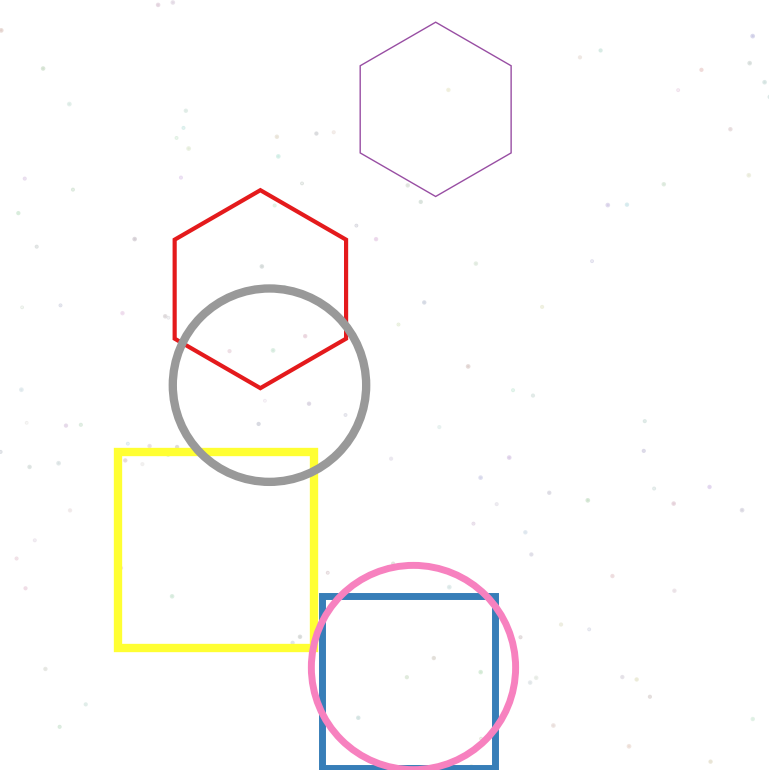[{"shape": "hexagon", "thickness": 1.5, "radius": 0.64, "center": [0.338, 0.624]}, {"shape": "square", "thickness": 2.5, "radius": 0.56, "center": [0.53, 0.114]}, {"shape": "hexagon", "thickness": 0.5, "radius": 0.57, "center": [0.566, 0.858]}, {"shape": "square", "thickness": 3, "radius": 0.64, "center": [0.281, 0.286]}, {"shape": "circle", "thickness": 2.5, "radius": 0.66, "center": [0.537, 0.133]}, {"shape": "circle", "thickness": 3, "radius": 0.63, "center": [0.35, 0.5]}]